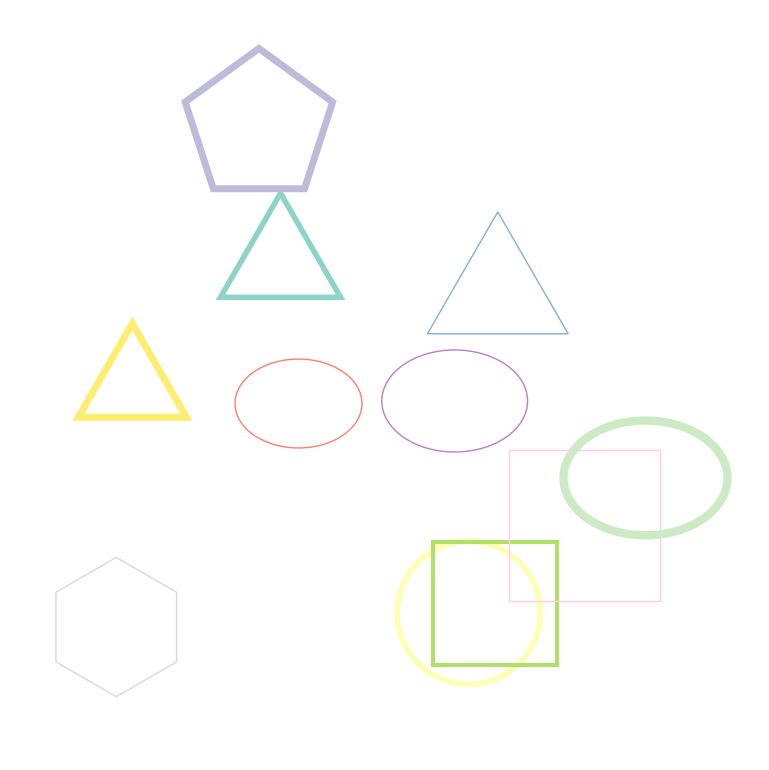[{"shape": "triangle", "thickness": 2, "radius": 0.45, "center": [0.364, 0.659]}, {"shape": "circle", "thickness": 2, "radius": 0.46, "center": [0.609, 0.204]}, {"shape": "pentagon", "thickness": 2.5, "radius": 0.5, "center": [0.336, 0.836]}, {"shape": "oval", "thickness": 0.5, "radius": 0.41, "center": [0.388, 0.476]}, {"shape": "triangle", "thickness": 0.5, "radius": 0.53, "center": [0.646, 0.619]}, {"shape": "square", "thickness": 1.5, "radius": 0.4, "center": [0.643, 0.216]}, {"shape": "square", "thickness": 0.5, "radius": 0.49, "center": [0.759, 0.317]}, {"shape": "hexagon", "thickness": 0.5, "radius": 0.45, "center": [0.151, 0.186]}, {"shape": "oval", "thickness": 0.5, "radius": 0.47, "center": [0.591, 0.479]}, {"shape": "oval", "thickness": 3, "radius": 0.53, "center": [0.838, 0.379]}, {"shape": "triangle", "thickness": 2.5, "radius": 0.41, "center": [0.172, 0.499]}]